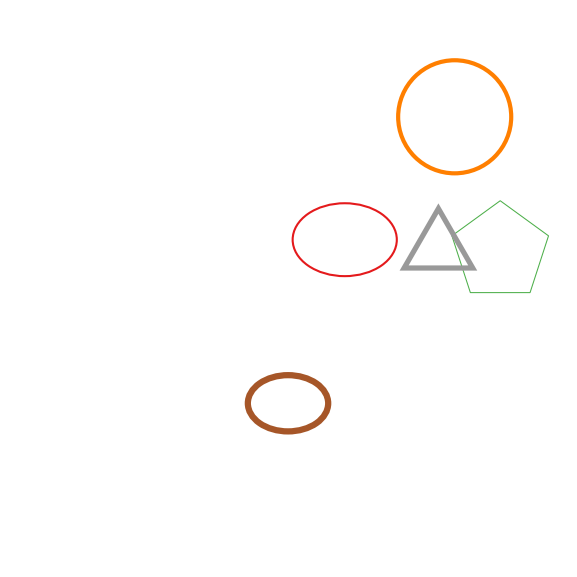[{"shape": "oval", "thickness": 1, "radius": 0.45, "center": [0.597, 0.584]}, {"shape": "pentagon", "thickness": 0.5, "radius": 0.44, "center": [0.866, 0.564]}, {"shape": "circle", "thickness": 2, "radius": 0.49, "center": [0.787, 0.797]}, {"shape": "oval", "thickness": 3, "radius": 0.35, "center": [0.499, 0.301]}, {"shape": "triangle", "thickness": 2.5, "radius": 0.34, "center": [0.759, 0.569]}]